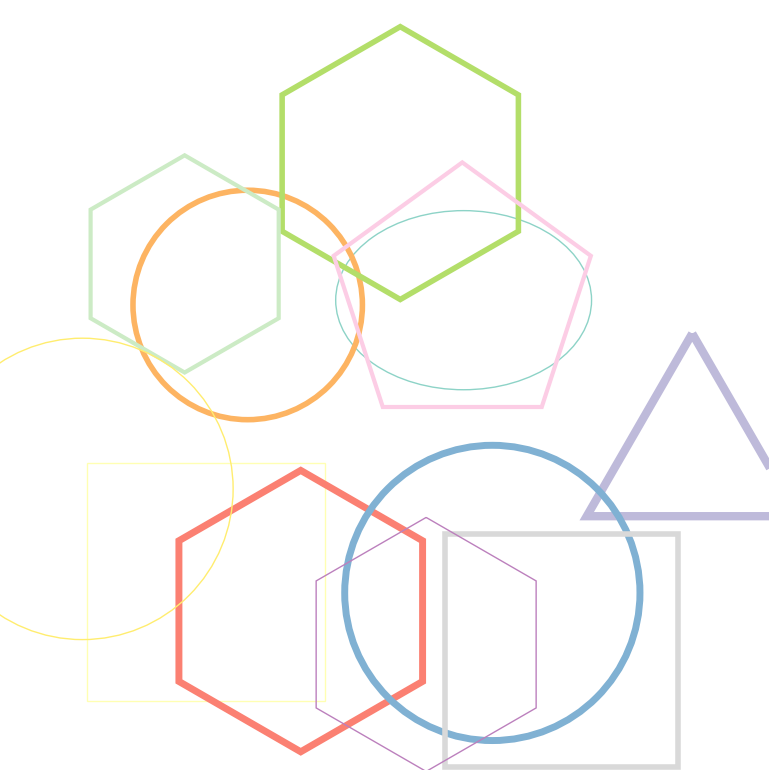[{"shape": "oval", "thickness": 0.5, "radius": 0.83, "center": [0.602, 0.61]}, {"shape": "square", "thickness": 0.5, "radius": 0.77, "center": [0.267, 0.244]}, {"shape": "triangle", "thickness": 3, "radius": 0.79, "center": [0.899, 0.409]}, {"shape": "hexagon", "thickness": 2.5, "radius": 0.91, "center": [0.391, 0.206]}, {"shape": "circle", "thickness": 2.5, "radius": 0.96, "center": [0.639, 0.23]}, {"shape": "circle", "thickness": 2, "radius": 0.74, "center": [0.322, 0.604]}, {"shape": "hexagon", "thickness": 2, "radius": 0.89, "center": [0.52, 0.788]}, {"shape": "pentagon", "thickness": 1.5, "radius": 0.88, "center": [0.6, 0.613]}, {"shape": "square", "thickness": 2, "radius": 0.76, "center": [0.729, 0.155]}, {"shape": "hexagon", "thickness": 0.5, "radius": 0.82, "center": [0.553, 0.163]}, {"shape": "hexagon", "thickness": 1.5, "radius": 0.71, "center": [0.24, 0.657]}, {"shape": "circle", "thickness": 0.5, "radius": 0.98, "center": [0.107, 0.365]}]